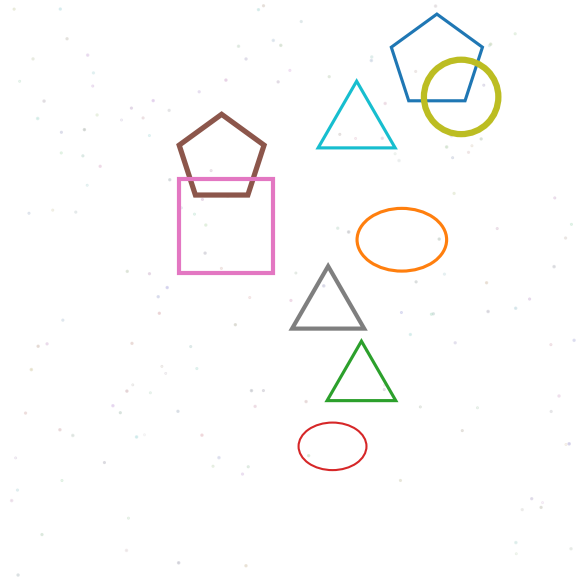[{"shape": "pentagon", "thickness": 1.5, "radius": 0.41, "center": [0.757, 0.892]}, {"shape": "oval", "thickness": 1.5, "radius": 0.39, "center": [0.696, 0.584]}, {"shape": "triangle", "thickness": 1.5, "radius": 0.34, "center": [0.626, 0.34]}, {"shape": "oval", "thickness": 1, "radius": 0.29, "center": [0.576, 0.226]}, {"shape": "pentagon", "thickness": 2.5, "radius": 0.39, "center": [0.384, 0.724]}, {"shape": "square", "thickness": 2, "radius": 0.41, "center": [0.391, 0.608]}, {"shape": "triangle", "thickness": 2, "radius": 0.36, "center": [0.568, 0.466]}, {"shape": "circle", "thickness": 3, "radius": 0.32, "center": [0.799, 0.831]}, {"shape": "triangle", "thickness": 1.5, "radius": 0.38, "center": [0.618, 0.782]}]